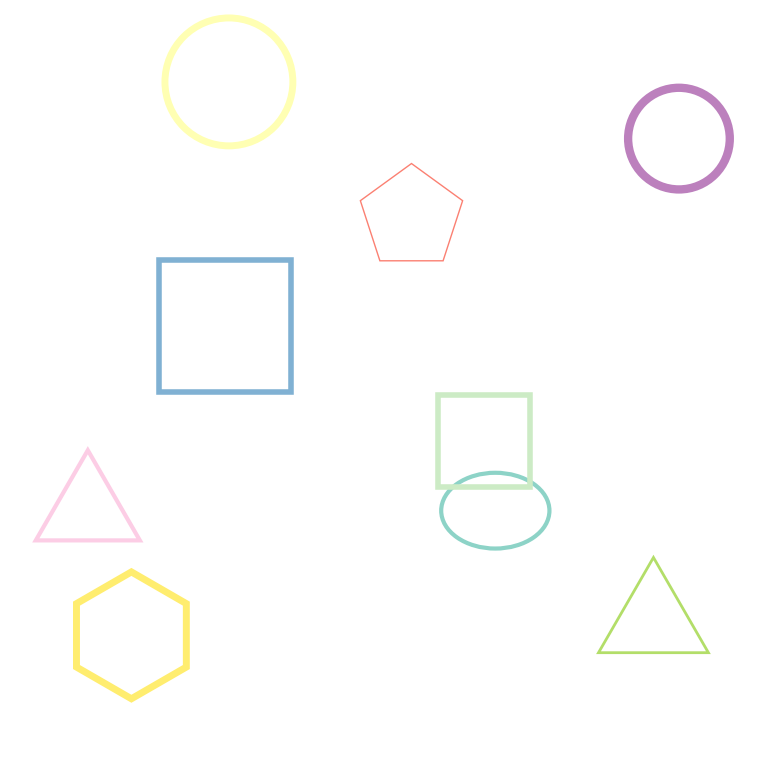[{"shape": "oval", "thickness": 1.5, "radius": 0.35, "center": [0.643, 0.337]}, {"shape": "circle", "thickness": 2.5, "radius": 0.42, "center": [0.297, 0.894]}, {"shape": "pentagon", "thickness": 0.5, "radius": 0.35, "center": [0.534, 0.718]}, {"shape": "square", "thickness": 2, "radius": 0.43, "center": [0.292, 0.577]}, {"shape": "triangle", "thickness": 1, "radius": 0.41, "center": [0.849, 0.194]}, {"shape": "triangle", "thickness": 1.5, "radius": 0.39, "center": [0.114, 0.337]}, {"shape": "circle", "thickness": 3, "radius": 0.33, "center": [0.882, 0.82]}, {"shape": "square", "thickness": 2, "radius": 0.3, "center": [0.629, 0.427]}, {"shape": "hexagon", "thickness": 2.5, "radius": 0.41, "center": [0.171, 0.175]}]